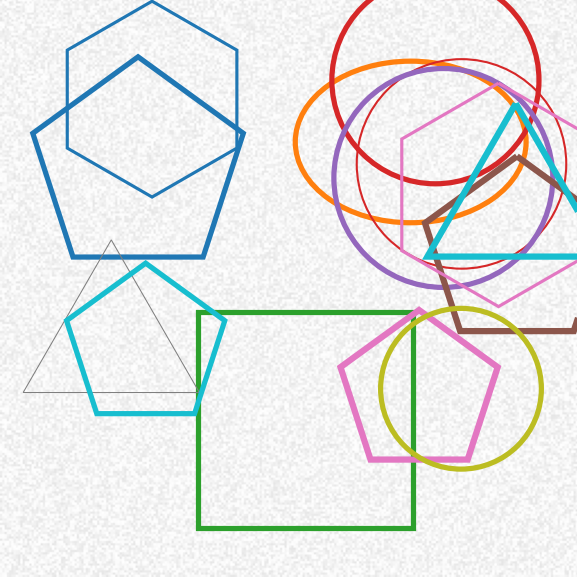[{"shape": "hexagon", "thickness": 1.5, "radius": 0.85, "center": [0.263, 0.828]}, {"shape": "pentagon", "thickness": 2.5, "radius": 0.96, "center": [0.239, 0.709]}, {"shape": "oval", "thickness": 2.5, "radius": 1.0, "center": [0.711, 0.753]}, {"shape": "square", "thickness": 2.5, "radius": 0.93, "center": [0.529, 0.272]}, {"shape": "circle", "thickness": 2.5, "radius": 0.9, "center": [0.754, 0.86]}, {"shape": "circle", "thickness": 1, "radius": 0.91, "center": [0.799, 0.715]}, {"shape": "circle", "thickness": 2.5, "radius": 0.95, "center": [0.768, 0.691]}, {"shape": "pentagon", "thickness": 3, "radius": 0.84, "center": [0.895, 0.561]}, {"shape": "hexagon", "thickness": 1.5, "radius": 0.97, "center": [0.863, 0.662]}, {"shape": "pentagon", "thickness": 3, "radius": 0.72, "center": [0.726, 0.319]}, {"shape": "triangle", "thickness": 0.5, "radius": 0.88, "center": [0.193, 0.408]}, {"shape": "circle", "thickness": 2.5, "radius": 0.7, "center": [0.798, 0.326]}, {"shape": "triangle", "thickness": 3, "radius": 0.88, "center": [0.893, 0.643]}, {"shape": "pentagon", "thickness": 2.5, "radius": 0.72, "center": [0.252, 0.399]}]